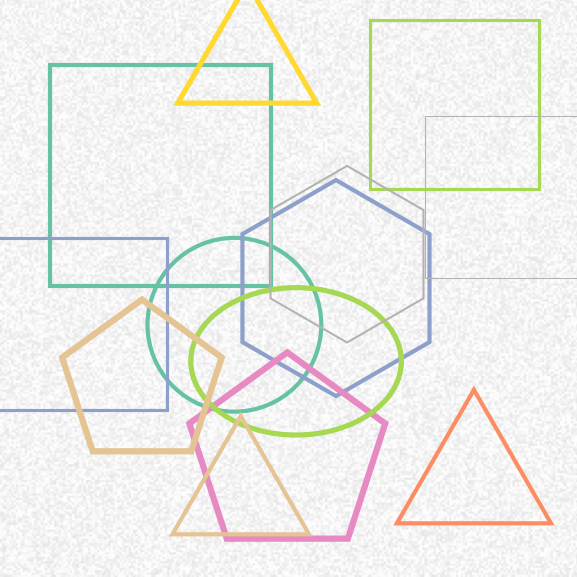[{"shape": "circle", "thickness": 2, "radius": 0.75, "center": [0.406, 0.437]}, {"shape": "square", "thickness": 2, "radius": 0.96, "center": [0.278, 0.695]}, {"shape": "triangle", "thickness": 2, "radius": 0.77, "center": [0.821, 0.17]}, {"shape": "square", "thickness": 1.5, "radius": 0.75, "center": [0.14, 0.438]}, {"shape": "hexagon", "thickness": 2, "radius": 0.94, "center": [0.582, 0.5]}, {"shape": "pentagon", "thickness": 3, "radius": 0.89, "center": [0.497, 0.211]}, {"shape": "oval", "thickness": 2.5, "radius": 0.91, "center": [0.513, 0.373]}, {"shape": "square", "thickness": 1.5, "radius": 0.73, "center": [0.787, 0.818]}, {"shape": "triangle", "thickness": 2.5, "radius": 0.69, "center": [0.428, 0.89]}, {"shape": "triangle", "thickness": 2, "radius": 0.68, "center": [0.417, 0.142]}, {"shape": "pentagon", "thickness": 3, "radius": 0.73, "center": [0.246, 0.335]}, {"shape": "square", "thickness": 0.5, "radius": 0.7, "center": [0.877, 0.658]}, {"shape": "hexagon", "thickness": 1, "radius": 0.76, "center": [0.601, 0.559]}]